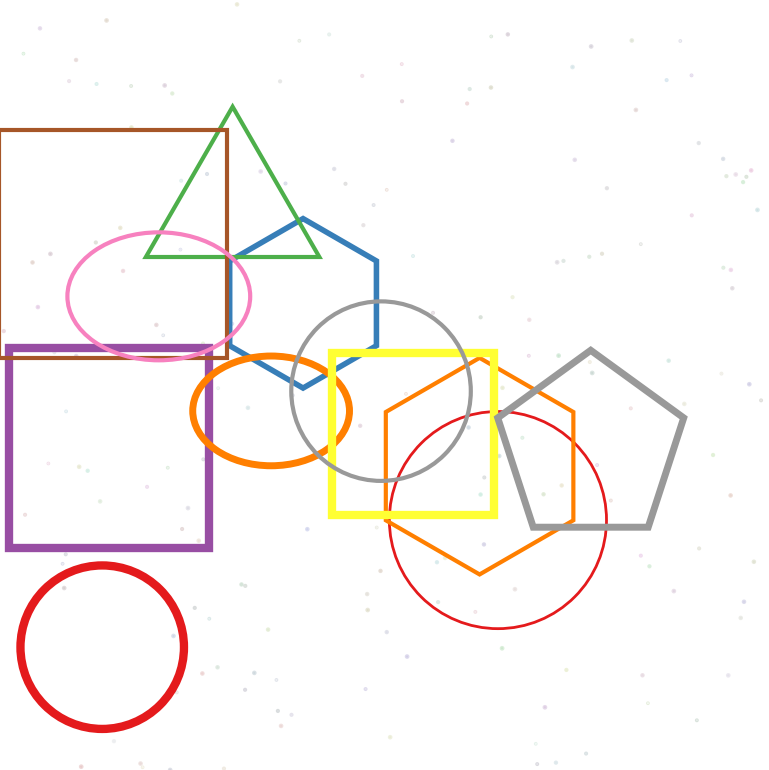[{"shape": "circle", "thickness": 1, "radius": 0.71, "center": [0.647, 0.325]}, {"shape": "circle", "thickness": 3, "radius": 0.53, "center": [0.133, 0.159]}, {"shape": "hexagon", "thickness": 2, "radius": 0.55, "center": [0.394, 0.606]}, {"shape": "triangle", "thickness": 1.5, "radius": 0.65, "center": [0.302, 0.731]}, {"shape": "square", "thickness": 3, "radius": 0.65, "center": [0.142, 0.418]}, {"shape": "oval", "thickness": 2.5, "radius": 0.51, "center": [0.352, 0.466]}, {"shape": "hexagon", "thickness": 1.5, "radius": 0.7, "center": [0.623, 0.395]}, {"shape": "square", "thickness": 3, "radius": 0.52, "center": [0.537, 0.436]}, {"shape": "square", "thickness": 1.5, "radius": 0.74, "center": [0.147, 0.683]}, {"shape": "oval", "thickness": 1.5, "radius": 0.59, "center": [0.206, 0.615]}, {"shape": "pentagon", "thickness": 2.5, "radius": 0.63, "center": [0.767, 0.418]}, {"shape": "circle", "thickness": 1.5, "radius": 0.58, "center": [0.495, 0.492]}]